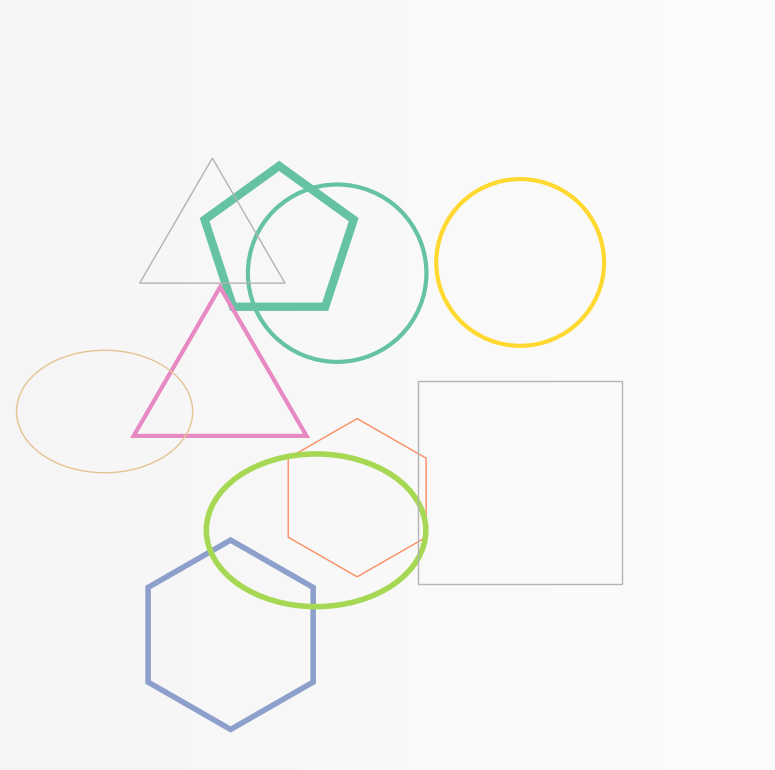[{"shape": "pentagon", "thickness": 3, "radius": 0.51, "center": [0.36, 0.683]}, {"shape": "circle", "thickness": 1.5, "radius": 0.58, "center": [0.435, 0.645]}, {"shape": "hexagon", "thickness": 0.5, "radius": 0.51, "center": [0.461, 0.354]}, {"shape": "hexagon", "thickness": 2, "radius": 0.61, "center": [0.298, 0.176]}, {"shape": "triangle", "thickness": 1.5, "radius": 0.64, "center": [0.284, 0.498]}, {"shape": "oval", "thickness": 2, "radius": 0.71, "center": [0.408, 0.311]}, {"shape": "circle", "thickness": 1.5, "radius": 0.54, "center": [0.671, 0.659]}, {"shape": "oval", "thickness": 0.5, "radius": 0.57, "center": [0.135, 0.466]}, {"shape": "square", "thickness": 0.5, "radius": 0.66, "center": [0.671, 0.373]}, {"shape": "triangle", "thickness": 0.5, "radius": 0.54, "center": [0.274, 0.686]}]